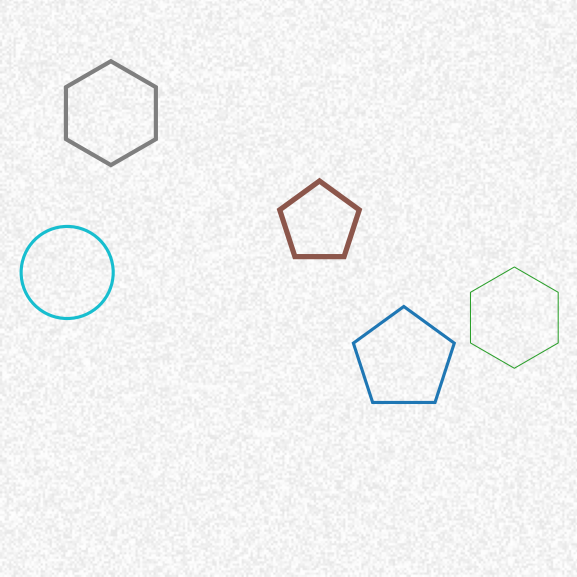[{"shape": "pentagon", "thickness": 1.5, "radius": 0.46, "center": [0.699, 0.377]}, {"shape": "hexagon", "thickness": 0.5, "radius": 0.44, "center": [0.891, 0.449]}, {"shape": "pentagon", "thickness": 2.5, "radius": 0.36, "center": [0.553, 0.613]}, {"shape": "hexagon", "thickness": 2, "radius": 0.45, "center": [0.192, 0.803]}, {"shape": "circle", "thickness": 1.5, "radius": 0.4, "center": [0.116, 0.527]}]